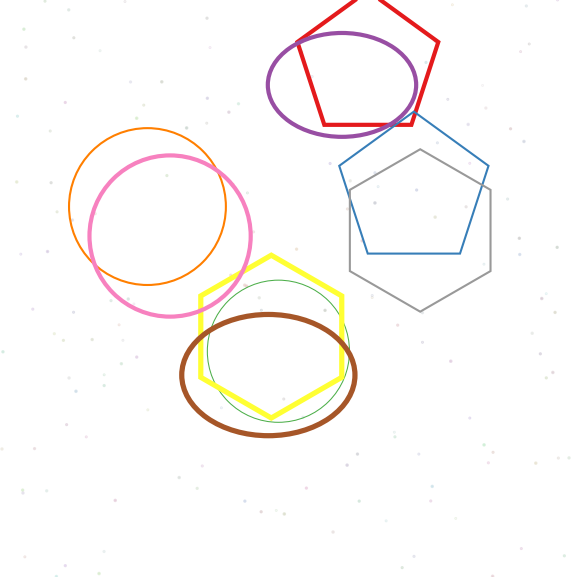[{"shape": "pentagon", "thickness": 2, "radius": 0.64, "center": [0.637, 0.887]}, {"shape": "pentagon", "thickness": 1, "radius": 0.68, "center": [0.717, 0.67]}, {"shape": "circle", "thickness": 0.5, "radius": 0.62, "center": [0.482, 0.391]}, {"shape": "oval", "thickness": 2, "radius": 0.64, "center": [0.592, 0.852]}, {"shape": "circle", "thickness": 1, "radius": 0.68, "center": [0.255, 0.641]}, {"shape": "hexagon", "thickness": 2.5, "radius": 0.7, "center": [0.47, 0.416]}, {"shape": "oval", "thickness": 2.5, "radius": 0.75, "center": [0.465, 0.35]}, {"shape": "circle", "thickness": 2, "radius": 0.7, "center": [0.295, 0.59]}, {"shape": "hexagon", "thickness": 1, "radius": 0.7, "center": [0.728, 0.6]}]